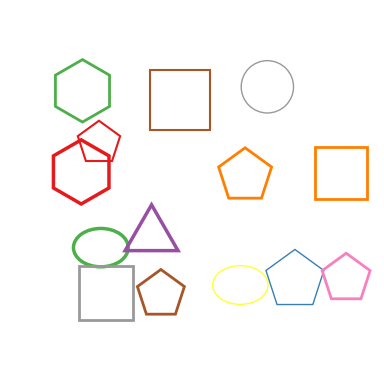[{"shape": "hexagon", "thickness": 2.5, "radius": 0.42, "center": [0.211, 0.553]}, {"shape": "pentagon", "thickness": 1.5, "radius": 0.29, "center": [0.257, 0.629]}, {"shape": "pentagon", "thickness": 1, "radius": 0.4, "center": [0.766, 0.273]}, {"shape": "hexagon", "thickness": 2, "radius": 0.41, "center": [0.214, 0.764]}, {"shape": "oval", "thickness": 2.5, "radius": 0.36, "center": [0.262, 0.357]}, {"shape": "triangle", "thickness": 2.5, "radius": 0.4, "center": [0.394, 0.389]}, {"shape": "square", "thickness": 2, "radius": 0.33, "center": [0.886, 0.551]}, {"shape": "pentagon", "thickness": 2, "radius": 0.36, "center": [0.637, 0.544]}, {"shape": "oval", "thickness": 1, "radius": 0.36, "center": [0.624, 0.26]}, {"shape": "pentagon", "thickness": 2, "radius": 0.32, "center": [0.418, 0.236]}, {"shape": "square", "thickness": 1.5, "radius": 0.39, "center": [0.467, 0.741]}, {"shape": "pentagon", "thickness": 2, "radius": 0.33, "center": [0.899, 0.277]}, {"shape": "square", "thickness": 2, "radius": 0.35, "center": [0.276, 0.239]}, {"shape": "circle", "thickness": 1, "radius": 0.34, "center": [0.694, 0.774]}]